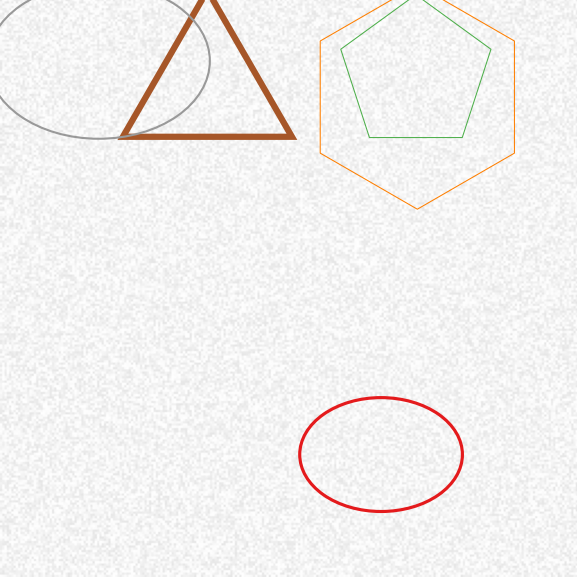[{"shape": "oval", "thickness": 1.5, "radius": 0.7, "center": [0.66, 0.212]}, {"shape": "pentagon", "thickness": 0.5, "radius": 0.68, "center": [0.72, 0.872]}, {"shape": "hexagon", "thickness": 0.5, "radius": 0.97, "center": [0.723, 0.831]}, {"shape": "triangle", "thickness": 3, "radius": 0.84, "center": [0.359, 0.847]}, {"shape": "oval", "thickness": 1, "radius": 0.96, "center": [0.171, 0.894]}]